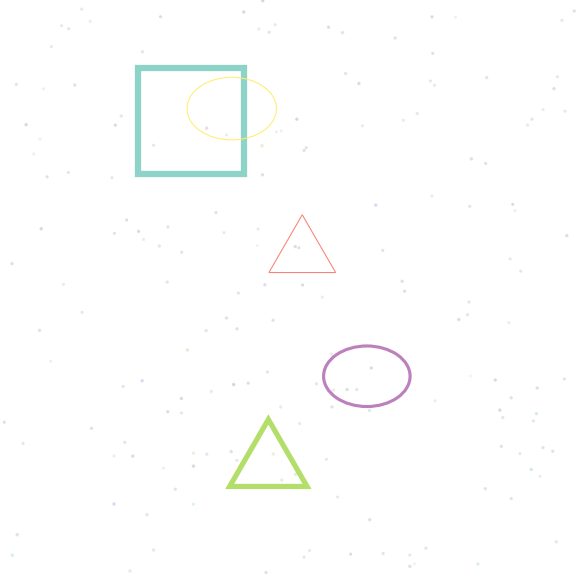[{"shape": "square", "thickness": 3, "radius": 0.46, "center": [0.331, 0.79]}, {"shape": "triangle", "thickness": 0.5, "radius": 0.33, "center": [0.523, 0.561]}, {"shape": "triangle", "thickness": 2.5, "radius": 0.39, "center": [0.465, 0.195]}, {"shape": "oval", "thickness": 1.5, "radius": 0.37, "center": [0.635, 0.348]}, {"shape": "oval", "thickness": 0.5, "radius": 0.39, "center": [0.401, 0.811]}]